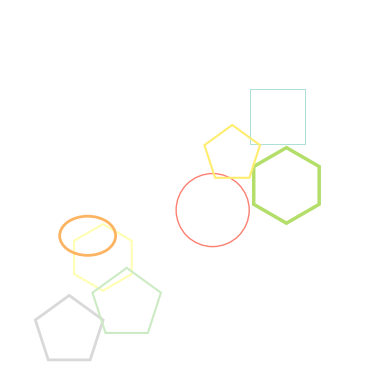[{"shape": "square", "thickness": 0.5, "radius": 0.36, "center": [0.72, 0.697]}, {"shape": "hexagon", "thickness": 1.5, "radius": 0.43, "center": [0.267, 0.331]}, {"shape": "circle", "thickness": 1, "radius": 0.47, "center": [0.552, 0.454]}, {"shape": "oval", "thickness": 2, "radius": 0.36, "center": [0.228, 0.388]}, {"shape": "hexagon", "thickness": 2.5, "radius": 0.49, "center": [0.744, 0.518]}, {"shape": "pentagon", "thickness": 2, "radius": 0.46, "center": [0.18, 0.14]}, {"shape": "pentagon", "thickness": 1.5, "radius": 0.47, "center": [0.329, 0.211]}, {"shape": "pentagon", "thickness": 1.5, "radius": 0.38, "center": [0.603, 0.6]}]